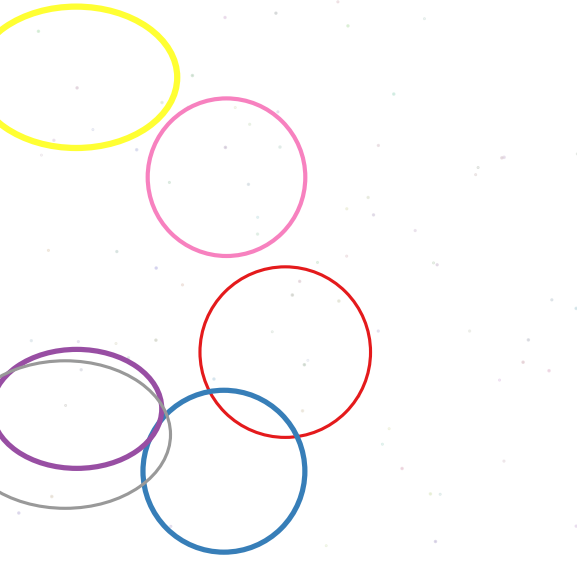[{"shape": "circle", "thickness": 1.5, "radius": 0.74, "center": [0.494, 0.389]}, {"shape": "circle", "thickness": 2.5, "radius": 0.7, "center": [0.388, 0.183]}, {"shape": "oval", "thickness": 2.5, "radius": 0.74, "center": [0.133, 0.291]}, {"shape": "oval", "thickness": 3, "radius": 0.87, "center": [0.132, 0.865]}, {"shape": "circle", "thickness": 2, "radius": 0.68, "center": [0.392, 0.692]}, {"shape": "oval", "thickness": 1.5, "radius": 0.91, "center": [0.113, 0.247]}]